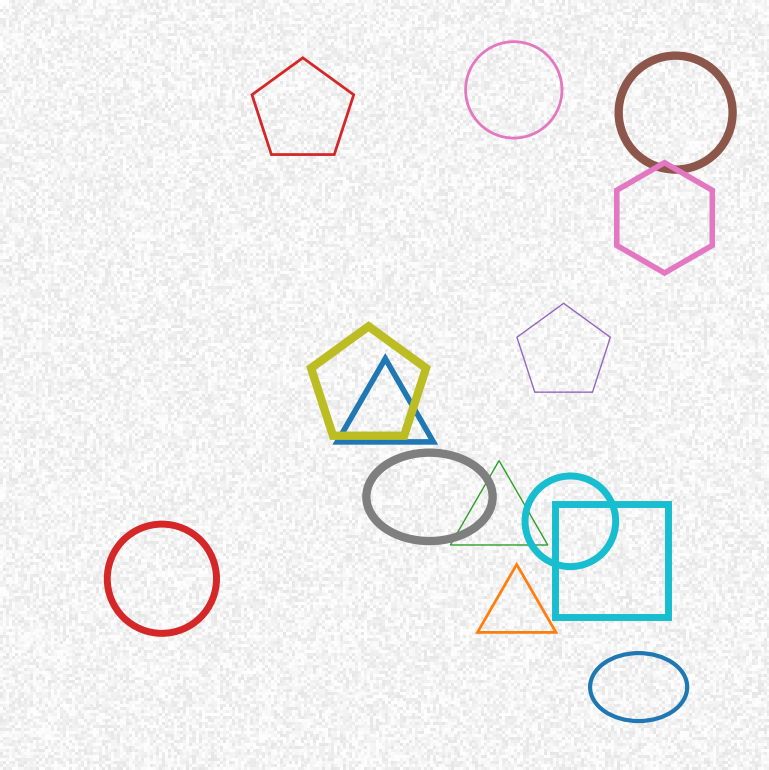[{"shape": "oval", "thickness": 1.5, "radius": 0.32, "center": [0.829, 0.108]}, {"shape": "triangle", "thickness": 2, "radius": 0.36, "center": [0.5, 0.462]}, {"shape": "triangle", "thickness": 1, "radius": 0.29, "center": [0.671, 0.208]}, {"shape": "triangle", "thickness": 0.5, "radius": 0.37, "center": [0.648, 0.329]}, {"shape": "pentagon", "thickness": 1, "radius": 0.35, "center": [0.393, 0.855]}, {"shape": "circle", "thickness": 2.5, "radius": 0.35, "center": [0.21, 0.248]}, {"shape": "pentagon", "thickness": 0.5, "radius": 0.32, "center": [0.732, 0.542]}, {"shape": "circle", "thickness": 3, "radius": 0.37, "center": [0.877, 0.854]}, {"shape": "hexagon", "thickness": 2, "radius": 0.36, "center": [0.863, 0.717]}, {"shape": "circle", "thickness": 1, "radius": 0.31, "center": [0.667, 0.883]}, {"shape": "oval", "thickness": 3, "radius": 0.41, "center": [0.558, 0.355]}, {"shape": "pentagon", "thickness": 3, "radius": 0.39, "center": [0.479, 0.498]}, {"shape": "circle", "thickness": 2.5, "radius": 0.29, "center": [0.741, 0.323]}, {"shape": "square", "thickness": 2.5, "radius": 0.37, "center": [0.794, 0.272]}]